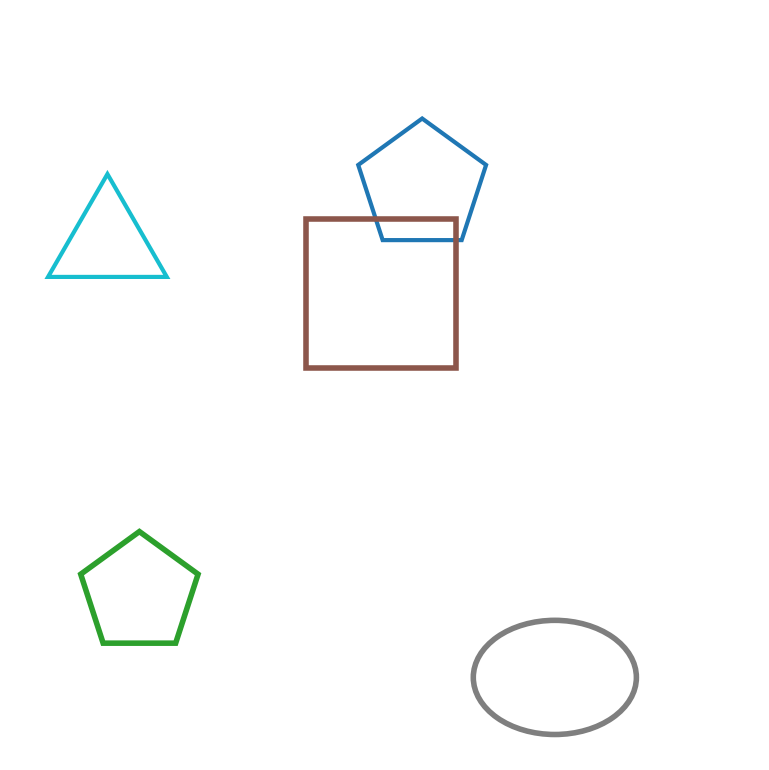[{"shape": "pentagon", "thickness": 1.5, "radius": 0.44, "center": [0.548, 0.759]}, {"shape": "pentagon", "thickness": 2, "radius": 0.4, "center": [0.181, 0.23]}, {"shape": "square", "thickness": 2, "radius": 0.49, "center": [0.495, 0.619]}, {"shape": "oval", "thickness": 2, "radius": 0.53, "center": [0.721, 0.12]}, {"shape": "triangle", "thickness": 1.5, "radius": 0.45, "center": [0.14, 0.685]}]